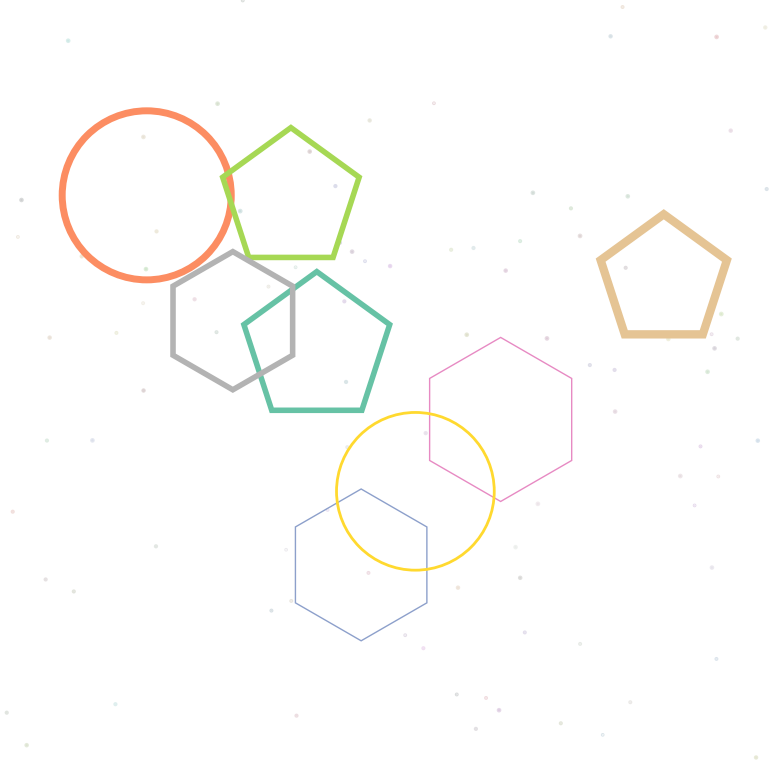[{"shape": "pentagon", "thickness": 2, "radius": 0.5, "center": [0.411, 0.548]}, {"shape": "circle", "thickness": 2.5, "radius": 0.55, "center": [0.191, 0.746]}, {"shape": "hexagon", "thickness": 0.5, "radius": 0.49, "center": [0.469, 0.266]}, {"shape": "hexagon", "thickness": 0.5, "radius": 0.53, "center": [0.65, 0.455]}, {"shape": "pentagon", "thickness": 2, "radius": 0.47, "center": [0.378, 0.741]}, {"shape": "circle", "thickness": 1, "radius": 0.51, "center": [0.539, 0.362]}, {"shape": "pentagon", "thickness": 3, "radius": 0.43, "center": [0.862, 0.636]}, {"shape": "hexagon", "thickness": 2, "radius": 0.45, "center": [0.302, 0.584]}]